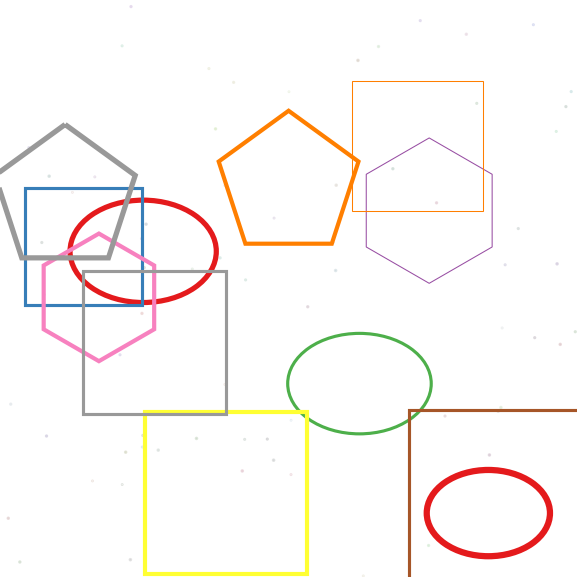[{"shape": "oval", "thickness": 2.5, "radius": 0.63, "center": [0.248, 0.564]}, {"shape": "oval", "thickness": 3, "radius": 0.53, "center": [0.846, 0.111]}, {"shape": "square", "thickness": 1.5, "radius": 0.51, "center": [0.145, 0.572]}, {"shape": "oval", "thickness": 1.5, "radius": 0.62, "center": [0.622, 0.335]}, {"shape": "hexagon", "thickness": 0.5, "radius": 0.63, "center": [0.743, 0.634]}, {"shape": "pentagon", "thickness": 2, "radius": 0.64, "center": [0.5, 0.68]}, {"shape": "square", "thickness": 0.5, "radius": 0.57, "center": [0.723, 0.746]}, {"shape": "square", "thickness": 2, "radius": 0.7, "center": [0.392, 0.145]}, {"shape": "square", "thickness": 1.5, "radius": 0.75, "center": [0.858, 0.14]}, {"shape": "hexagon", "thickness": 2, "radius": 0.55, "center": [0.171, 0.484]}, {"shape": "pentagon", "thickness": 2.5, "radius": 0.64, "center": [0.113, 0.656]}, {"shape": "square", "thickness": 1.5, "radius": 0.62, "center": [0.267, 0.406]}]